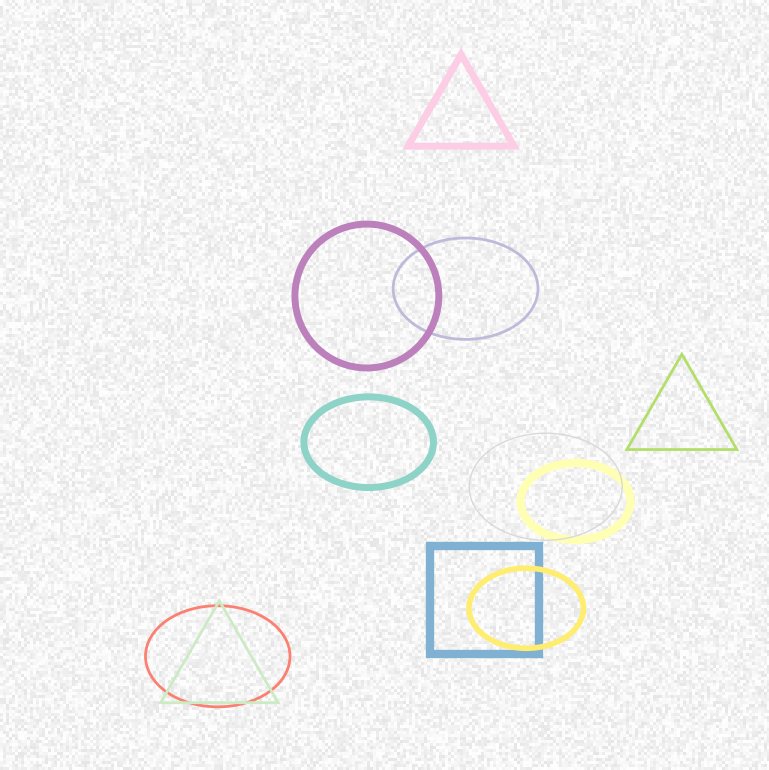[{"shape": "oval", "thickness": 2.5, "radius": 0.42, "center": [0.479, 0.426]}, {"shape": "oval", "thickness": 3, "radius": 0.36, "center": [0.747, 0.349]}, {"shape": "oval", "thickness": 1, "radius": 0.47, "center": [0.605, 0.625]}, {"shape": "oval", "thickness": 1, "radius": 0.47, "center": [0.283, 0.148]}, {"shape": "square", "thickness": 3, "radius": 0.35, "center": [0.63, 0.221]}, {"shape": "triangle", "thickness": 1, "radius": 0.41, "center": [0.886, 0.457]}, {"shape": "triangle", "thickness": 2.5, "radius": 0.4, "center": [0.599, 0.85]}, {"shape": "oval", "thickness": 0.5, "radius": 0.5, "center": [0.709, 0.368]}, {"shape": "circle", "thickness": 2.5, "radius": 0.47, "center": [0.476, 0.616]}, {"shape": "triangle", "thickness": 1, "radius": 0.44, "center": [0.285, 0.132]}, {"shape": "oval", "thickness": 2, "radius": 0.37, "center": [0.683, 0.21]}]